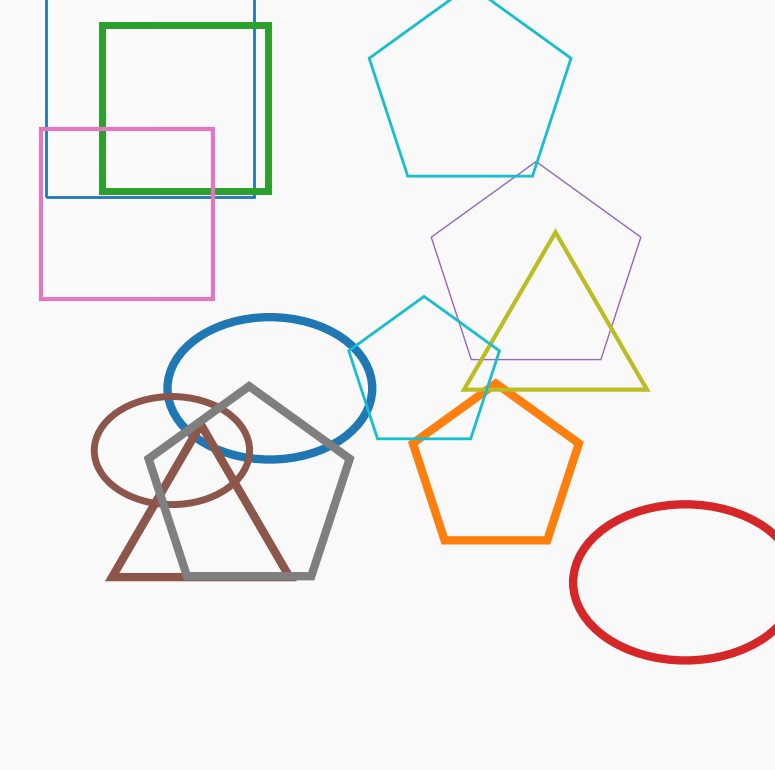[{"shape": "square", "thickness": 1, "radius": 0.67, "center": [0.194, 0.877]}, {"shape": "oval", "thickness": 3, "radius": 0.66, "center": [0.348, 0.496]}, {"shape": "pentagon", "thickness": 3, "radius": 0.56, "center": [0.64, 0.389]}, {"shape": "square", "thickness": 2.5, "radius": 0.54, "center": [0.239, 0.86]}, {"shape": "oval", "thickness": 3, "radius": 0.72, "center": [0.884, 0.244]}, {"shape": "pentagon", "thickness": 0.5, "radius": 0.71, "center": [0.692, 0.648]}, {"shape": "triangle", "thickness": 3, "radius": 0.66, "center": [0.259, 0.317]}, {"shape": "oval", "thickness": 2.5, "radius": 0.5, "center": [0.222, 0.415]}, {"shape": "square", "thickness": 1.5, "radius": 0.55, "center": [0.164, 0.722]}, {"shape": "pentagon", "thickness": 3, "radius": 0.68, "center": [0.321, 0.362]}, {"shape": "triangle", "thickness": 1.5, "radius": 0.68, "center": [0.717, 0.562]}, {"shape": "pentagon", "thickness": 1, "radius": 0.68, "center": [0.607, 0.882]}, {"shape": "pentagon", "thickness": 1, "radius": 0.51, "center": [0.547, 0.513]}]